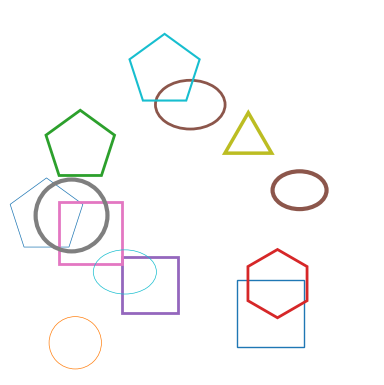[{"shape": "square", "thickness": 1, "radius": 0.44, "center": [0.702, 0.186]}, {"shape": "pentagon", "thickness": 0.5, "radius": 0.5, "center": [0.121, 0.439]}, {"shape": "circle", "thickness": 0.5, "radius": 0.34, "center": [0.195, 0.11]}, {"shape": "pentagon", "thickness": 2, "radius": 0.47, "center": [0.208, 0.62]}, {"shape": "hexagon", "thickness": 2, "radius": 0.44, "center": [0.721, 0.263]}, {"shape": "square", "thickness": 2, "radius": 0.36, "center": [0.389, 0.26]}, {"shape": "oval", "thickness": 2, "radius": 0.45, "center": [0.494, 0.728]}, {"shape": "oval", "thickness": 3, "radius": 0.35, "center": [0.778, 0.506]}, {"shape": "square", "thickness": 2, "radius": 0.4, "center": [0.235, 0.395]}, {"shape": "circle", "thickness": 3, "radius": 0.47, "center": [0.186, 0.44]}, {"shape": "triangle", "thickness": 2.5, "radius": 0.35, "center": [0.645, 0.637]}, {"shape": "pentagon", "thickness": 1.5, "radius": 0.48, "center": [0.427, 0.816]}, {"shape": "oval", "thickness": 0.5, "radius": 0.41, "center": [0.324, 0.294]}]